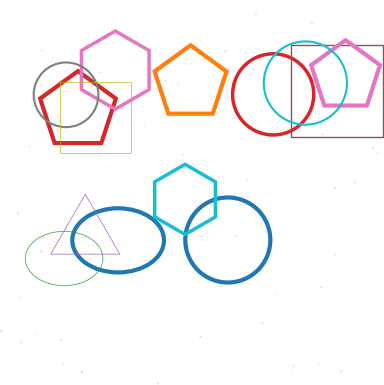[{"shape": "circle", "thickness": 3, "radius": 0.55, "center": [0.592, 0.377]}, {"shape": "oval", "thickness": 3, "radius": 0.6, "center": [0.307, 0.376]}, {"shape": "pentagon", "thickness": 3, "radius": 0.49, "center": [0.495, 0.784]}, {"shape": "oval", "thickness": 0.5, "radius": 0.5, "center": [0.167, 0.329]}, {"shape": "circle", "thickness": 2.5, "radius": 0.53, "center": [0.71, 0.755]}, {"shape": "pentagon", "thickness": 3, "radius": 0.52, "center": [0.203, 0.712]}, {"shape": "triangle", "thickness": 0.5, "radius": 0.52, "center": [0.222, 0.392]}, {"shape": "square", "thickness": 1, "radius": 0.6, "center": [0.874, 0.764]}, {"shape": "hexagon", "thickness": 2.5, "radius": 0.51, "center": [0.299, 0.818]}, {"shape": "pentagon", "thickness": 3, "radius": 0.47, "center": [0.898, 0.802]}, {"shape": "circle", "thickness": 1.5, "radius": 0.42, "center": [0.172, 0.754]}, {"shape": "square", "thickness": 0.5, "radius": 0.46, "center": [0.249, 0.695]}, {"shape": "circle", "thickness": 1.5, "radius": 0.54, "center": [0.793, 0.784]}, {"shape": "hexagon", "thickness": 2.5, "radius": 0.46, "center": [0.481, 0.482]}]